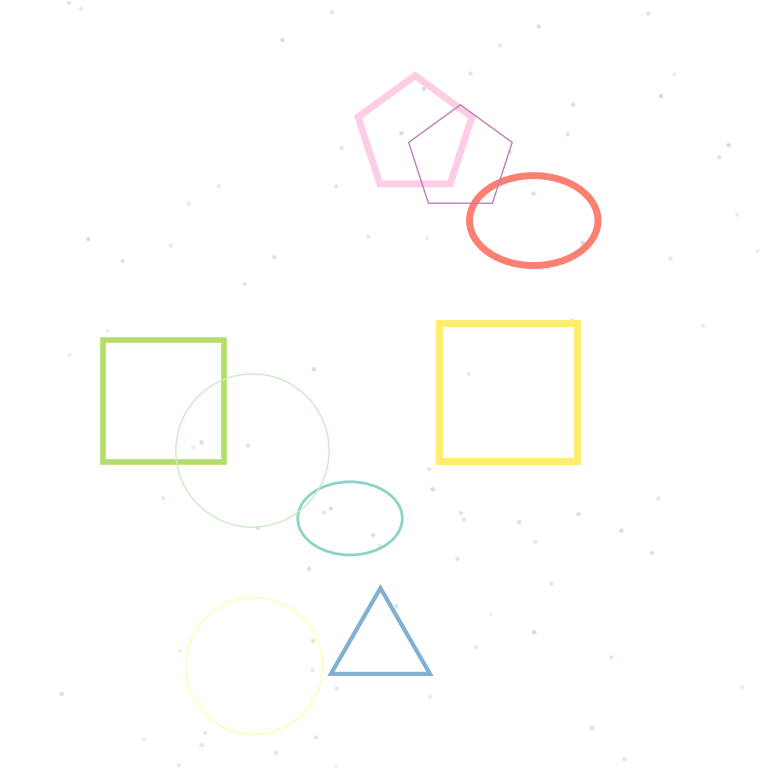[{"shape": "oval", "thickness": 1, "radius": 0.34, "center": [0.455, 0.327]}, {"shape": "circle", "thickness": 0.5, "radius": 0.44, "center": [0.33, 0.135]}, {"shape": "oval", "thickness": 2.5, "radius": 0.42, "center": [0.693, 0.714]}, {"shape": "triangle", "thickness": 1.5, "radius": 0.37, "center": [0.494, 0.162]}, {"shape": "square", "thickness": 2, "radius": 0.4, "center": [0.212, 0.479]}, {"shape": "pentagon", "thickness": 2.5, "radius": 0.39, "center": [0.539, 0.824]}, {"shape": "pentagon", "thickness": 0.5, "radius": 0.35, "center": [0.598, 0.793]}, {"shape": "circle", "thickness": 0.5, "radius": 0.5, "center": [0.328, 0.415]}, {"shape": "square", "thickness": 2.5, "radius": 0.45, "center": [0.659, 0.491]}]